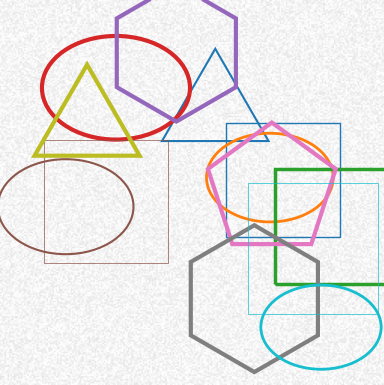[{"shape": "triangle", "thickness": 1.5, "radius": 0.8, "center": [0.559, 0.714]}, {"shape": "square", "thickness": 1, "radius": 0.74, "center": [0.735, 0.532]}, {"shape": "oval", "thickness": 2, "radius": 0.82, "center": [0.701, 0.539]}, {"shape": "square", "thickness": 2.5, "radius": 0.74, "center": [0.864, 0.412]}, {"shape": "oval", "thickness": 3, "radius": 0.96, "center": [0.301, 0.772]}, {"shape": "hexagon", "thickness": 3, "radius": 0.89, "center": [0.458, 0.863]}, {"shape": "square", "thickness": 0.5, "radius": 0.8, "center": [0.275, 0.476]}, {"shape": "oval", "thickness": 1.5, "radius": 0.88, "center": [0.17, 0.463]}, {"shape": "pentagon", "thickness": 3, "radius": 0.87, "center": [0.706, 0.507]}, {"shape": "hexagon", "thickness": 3, "radius": 0.95, "center": [0.661, 0.224]}, {"shape": "triangle", "thickness": 3, "radius": 0.79, "center": [0.226, 0.674]}, {"shape": "oval", "thickness": 2, "radius": 0.78, "center": [0.834, 0.15]}, {"shape": "square", "thickness": 0.5, "radius": 0.85, "center": [0.814, 0.355]}]